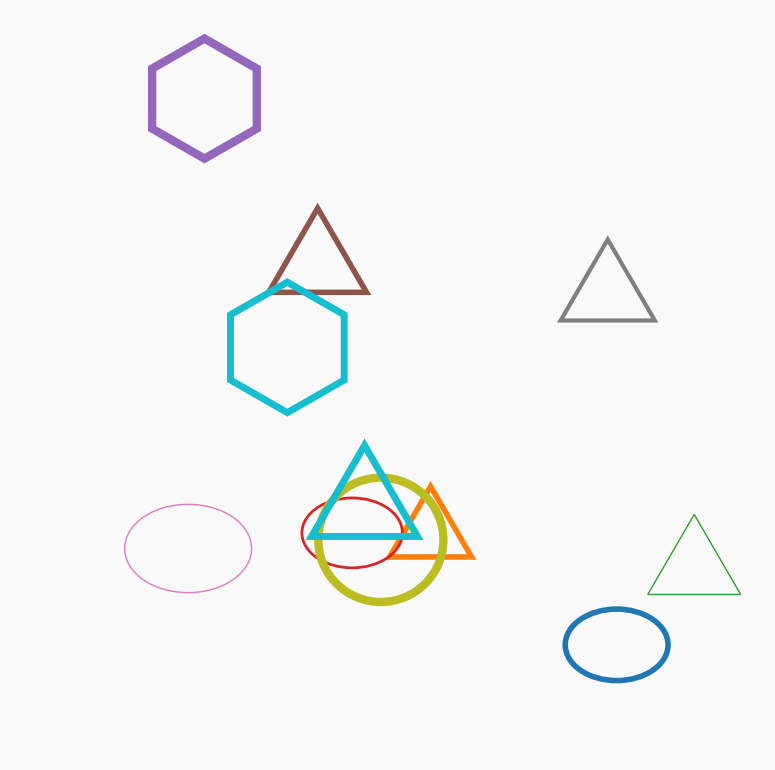[{"shape": "oval", "thickness": 2, "radius": 0.33, "center": [0.796, 0.163]}, {"shape": "triangle", "thickness": 2, "radius": 0.31, "center": [0.556, 0.307]}, {"shape": "triangle", "thickness": 0.5, "radius": 0.35, "center": [0.896, 0.263]}, {"shape": "oval", "thickness": 1, "radius": 0.32, "center": [0.454, 0.308]}, {"shape": "hexagon", "thickness": 3, "radius": 0.39, "center": [0.264, 0.872]}, {"shape": "triangle", "thickness": 2, "radius": 0.36, "center": [0.41, 0.657]}, {"shape": "oval", "thickness": 0.5, "radius": 0.41, "center": [0.243, 0.288]}, {"shape": "triangle", "thickness": 1.5, "radius": 0.35, "center": [0.784, 0.619]}, {"shape": "circle", "thickness": 3, "radius": 0.4, "center": [0.491, 0.299]}, {"shape": "hexagon", "thickness": 2.5, "radius": 0.42, "center": [0.371, 0.549]}, {"shape": "triangle", "thickness": 2.5, "radius": 0.39, "center": [0.47, 0.343]}]